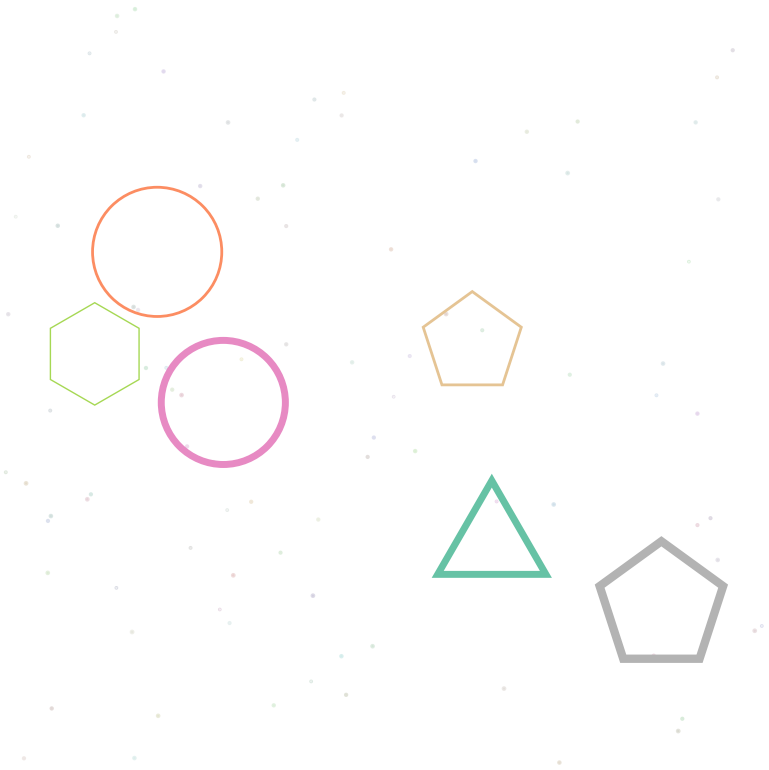[{"shape": "triangle", "thickness": 2.5, "radius": 0.41, "center": [0.639, 0.295]}, {"shape": "circle", "thickness": 1, "radius": 0.42, "center": [0.204, 0.673]}, {"shape": "circle", "thickness": 2.5, "radius": 0.4, "center": [0.29, 0.477]}, {"shape": "hexagon", "thickness": 0.5, "radius": 0.33, "center": [0.123, 0.54]}, {"shape": "pentagon", "thickness": 1, "radius": 0.33, "center": [0.613, 0.554]}, {"shape": "pentagon", "thickness": 3, "radius": 0.42, "center": [0.859, 0.213]}]